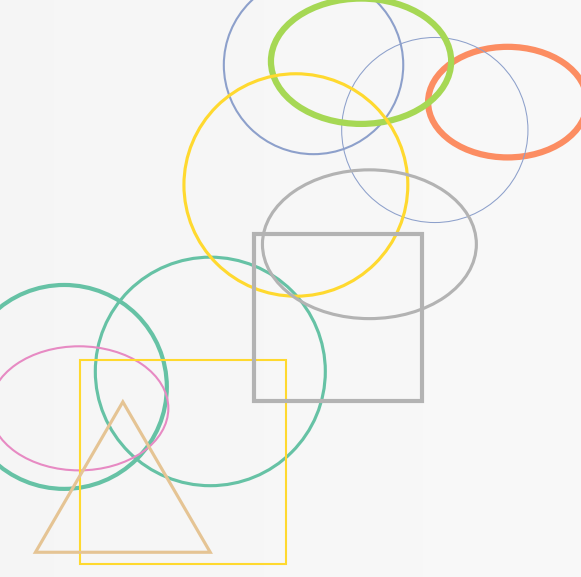[{"shape": "circle", "thickness": 1.5, "radius": 0.99, "center": [0.362, 0.356]}, {"shape": "circle", "thickness": 2, "radius": 0.88, "center": [0.11, 0.329]}, {"shape": "oval", "thickness": 3, "radius": 0.68, "center": [0.873, 0.822]}, {"shape": "circle", "thickness": 1, "radius": 0.77, "center": [0.539, 0.887]}, {"shape": "circle", "thickness": 0.5, "radius": 0.8, "center": [0.748, 0.774]}, {"shape": "oval", "thickness": 1, "radius": 0.77, "center": [0.136, 0.292]}, {"shape": "oval", "thickness": 3, "radius": 0.78, "center": [0.621, 0.893]}, {"shape": "square", "thickness": 1, "radius": 0.88, "center": [0.315, 0.199]}, {"shape": "circle", "thickness": 1.5, "radius": 0.96, "center": [0.509, 0.679]}, {"shape": "triangle", "thickness": 1.5, "radius": 0.87, "center": [0.211, 0.13]}, {"shape": "square", "thickness": 2, "radius": 0.72, "center": [0.581, 0.449]}, {"shape": "oval", "thickness": 1.5, "radius": 0.92, "center": [0.636, 0.576]}]